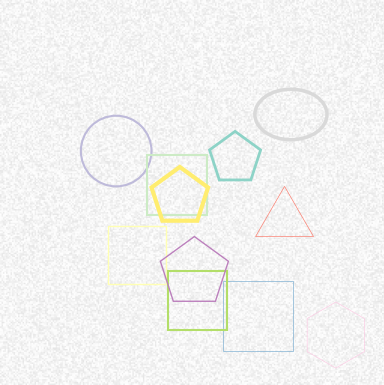[{"shape": "pentagon", "thickness": 2, "radius": 0.35, "center": [0.611, 0.589]}, {"shape": "square", "thickness": 1, "radius": 0.37, "center": [0.355, 0.337]}, {"shape": "circle", "thickness": 1.5, "radius": 0.46, "center": [0.302, 0.608]}, {"shape": "triangle", "thickness": 0.5, "radius": 0.43, "center": [0.739, 0.429]}, {"shape": "square", "thickness": 0.5, "radius": 0.45, "center": [0.67, 0.179]}, {"shape": "square", "thickness": 1.5, "radius": 0.38, "center": [0.513, 0.219]}, {"shape": "hexagon", "thickness": 0.5, "radius": 0.43, "center": [0.872, 0.13]}, {"shape": "oval", "thickness": 2.5, "radius": 0.47, "center": [0.756, 0.703]}, {"shape": "pentagon", "thickness": 1, "radius": 0.46, "center": [0.505, 0.293]}, {"shape": "square", "thickness": 1.5, "radius": 0.39, "center": [0.461, 0.518]}, {"shape": "pentagon", "thickness": 3, "radius": 0.39, "center": [0.467, 0.489]}]